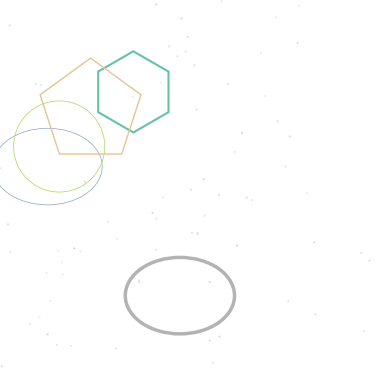[{"shape": "hexagon", "thickness": 1.5, "radius": 0.53, "center": [0.346, 0.761]}, {"shape": "oval", "thickness": 0.5, "radius": 0.71, "center": [0.123, 0.567]}, {"shape": "circle", "thickness": 0.5, "radius": 0.59, "center": [0.154, 0.62]}, {"shape": "pentagon", "thickness": 1, "radius": 0.69, "center": [0.235, 0.711]}, {"shape": "oval", "thickness": 2.5, "radius": 0.71, "center": [0.467, 0.232]}]